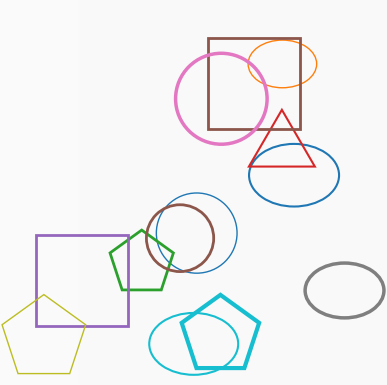[{"shape": "circle", "thickness": 1, "radius": 0.52, "center": [0.508, 0.395]}, {"shape": "oval", "thickness": 1.5, "radius": 0.58, "center": [0.759, 0.545]}, {"shape": "oval", "thickness": 1, "radius": 0.44, "center": [0.729, 0.834]}, {"shape": "pentagon", "thickness": 2, "radius": 0.43, "center": [0.366, 0.316]}, {"shape": "triangle", "thickness": 1.5, "radius": 0.49, "center": [0.727, 0.616]}, {"shape": "square", "thickness": 2, "radius": 0.59, "center": [0.212, 0.27]}, {"shape": "circle", "thickness": 2, "radius": 0.43, "center": [0.465, 0.381]}, {"shape": "square", "thickness": 2, "radius": 0.59, "center": [0.655, 0.783]}, {"shape": "circle", "thickness": 2.5, "radius": 0.59, "center": [0.571, 0.744]}, {"shape": "oval", "thickness": 2.5, "radius": 0.51, "center": [0.889, 0.246]}, {"shape": "pentagon", "thickness": 1, "radius": 0.57, "center": [0.113, 0.121]}, {"shape": "pentagon", "thickness": 3, "radius": 0.53, "center": [0.569, 0.129]}, {"shape": "oval", "thickness": 1.5, "radius": 0.57, "center": [0.5, 0.107]}]